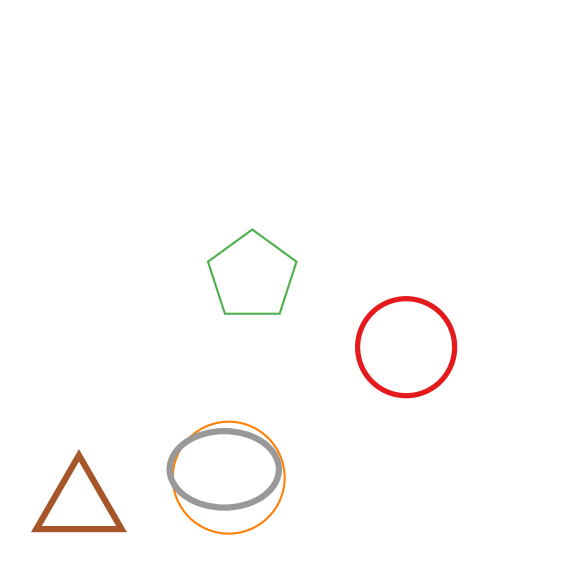[{"shape": "circle", "thickness": 2.5, "radius": 0.42, "center": [0.703, 0.398]}, {"shape": "pentagon", "thickness": 1, "radius": 0.4, "center": [0.437, 0.521]}, {"shape": "circle", "thickness": 1, "radius": 0.48, "center": [0.396, 0.172]}, {"shape": "triangle", "thickness": 3, "radius": 0.43, "center": [0.137, 0.126]}, {"shape": "oval", "thickness": 3, "radius": 0.47, "center": [0.388, 0.186]}]